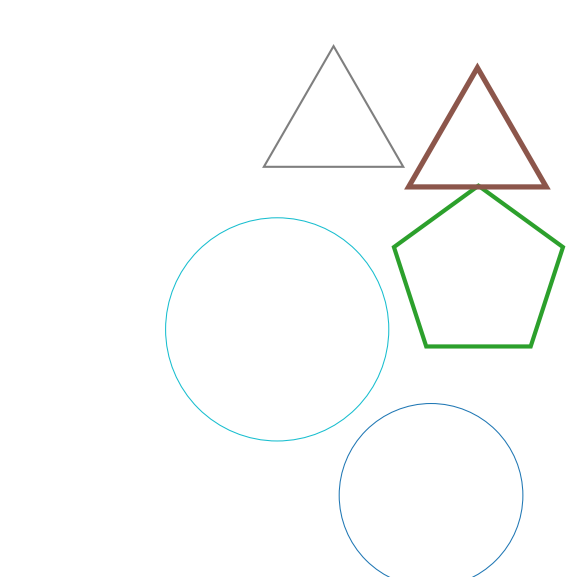[{"shape": "circle", "thickness": 0.5, "radius": 0.8, "center": [0.746, 0.141]}, {"shape": "pentagon", "thickness": 2, "radius": 0.77, "center": [0.828, 0.524]}, {"shape": "triangle", "thickness": 2.5, "radius": 0.69, "center": [0.827, 0.744]}, {"shape": "triangle", "thickness": 1, "radius": 0.7, "center": [0.578, 0.78]}, {"shape": "circle", "thickness": 0.5, "radius": 0.97, "center": [0.48, 0.429]}]